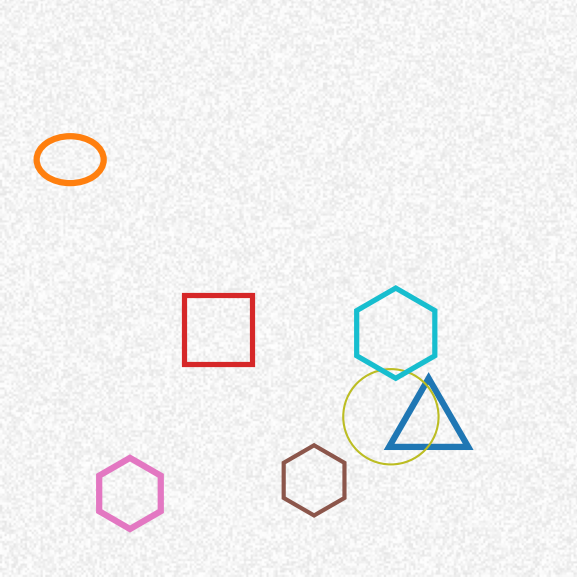[{"shape": "triangle", "thickness": 3, "radius": 0.4, "center": [0.742, 0.265]}, {"shape": "oval", "thickness": 3, "radius": 0.29, "center": [0.122, 0.723]}, {"shape": "square", "thickness": 2.5, "radius": 0.3, "center": [0.378, 0.429]}, {"shape": "hexagon", "thickness": 2, "radius": 0.3, "center": [0.544, 0.167]}, {"shape": "hexagon", "thickness": 3, "radius": 0.31, "center": [0.225, 0.145]}, {"shape": "circle", "thickness": 1, "radius": 0.41, "center": [0.677, 0.277]}, {"shape": "hexagon", "thickness": 2.5, "radius": 0.39, "center": [0.685, 0.422]}]